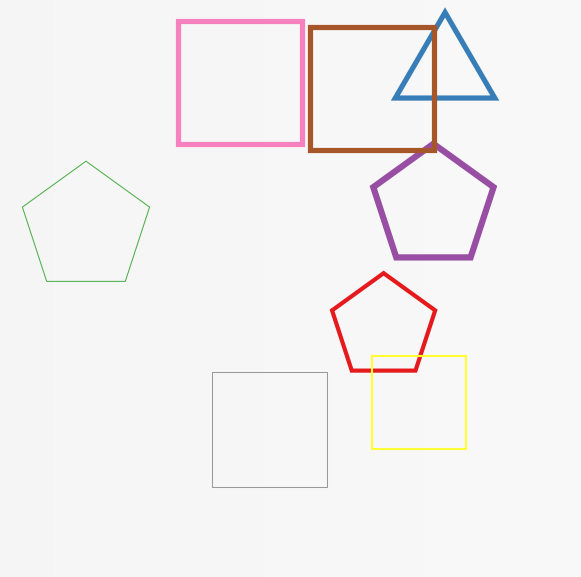[{"shape": "pentagon", "thickness": 2, "radius": 0.47, "center": [0.66, 0.433]}, {"shape": "triangle", "thickness": 2.5, "radius": 0.49, "center": [0.766, 0.879]}, {"shape": "pentagon", "thickness": 0.5, "radius": 0.58, "center": [0.148, 0.605]}, {"shape": "pentagon", "thickness": 3, "radius": 0.54, "center": [0.746, 0.641]}, {"shape": "square", "thickness": 1, "radius": 0.4, "center": [0.72, 0.302]}, {"shape": "square", "thickness": 2.5, "radius": 0.54, "center": [0.64, 0.846]}, {"shape": "square", "thickness": 2.5, "radius": 0.53, "center": [0.413, 0.857]}, {"shape": "square", "thickness": 0.5, "radius": 0.5, "center": [0.464, 0.255]}]